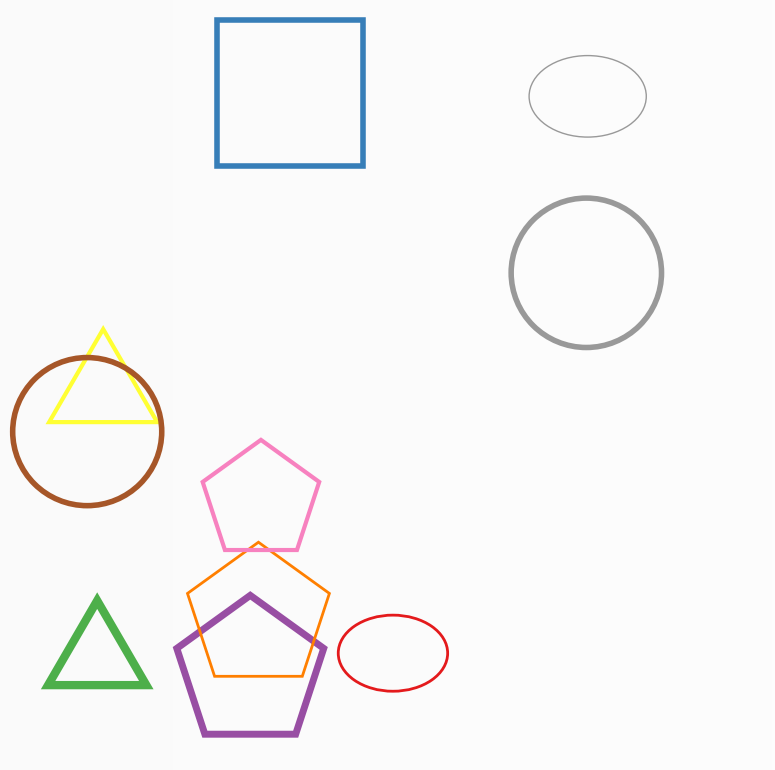[{"shape": "oval", "thickness": 1, "radius": 0.35, "center": [0.507, 0.152]}, {"shape": "square", "thickness": 2, "radius": 0.47, "center": [0.374, 0.879]}, {"shape": "triangle", "thickness": 3, "radius": 0.37, "center": [0.125, 0.147]}, {"shape": "pentagon", "thickness": 2.5, "radius": 0.5, "center": [0.323, 0.127]}, {"shape": "pentagon", "thickness": 1, "radius": 0.48, "center": [0.333, 0.2]}, {"shape": "triangle", "thickness": 1.5, "radius": 0.4, "center": [0.133, 0.492]}, {"shape": "circle", "thickness": 2, "radius": 0.48, "center": [0.113, 0.439]}, {"shape": "pentagon", "thickness": 1.5, "radius": 0.4, "center": [0.337, 0.35]}, {"shape": "circle", "thickness": 2, "radius": 0.49, "center": [0.757, 0.646]}, {"shape": "oval", "thickness": 0.5, "radius": 0.38, "center": [0.758, 0.875]}]